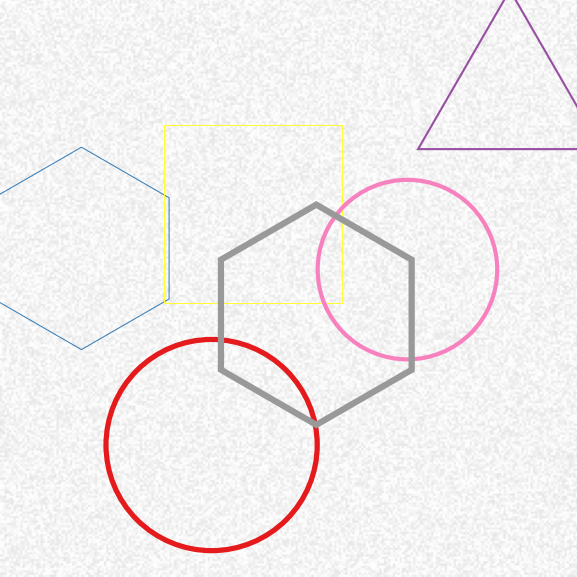[{"shape": "circle", "thickness": 2.5, "radius": 0.91, "center": [0.366, 0.228]}, {"shape": "hexagon", "thickness": 0.5, "radius": 0.88, "center": [0.141, 0.569]}, {"shape": "triangle", "thickness": 1, "radius": 0.92, "center": [0.883, 0.833]}, {"shape": "square", "thickness": 0.5, "radius": 0.77, "center": [0.439, 0.629]}, {"shape": "circle", "thickness": 2, "radius": 0.78, "center": [0.706, 0.532]}, {"shape": "hexagon", "thickness": 3, "radius": 0.95, "center": [0.548, 0.454]}]